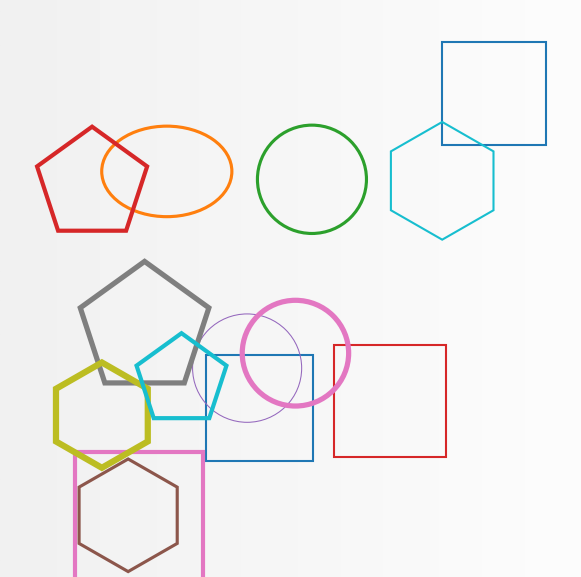[{"shape": "square", "thickness": 1, "radius": 0.46, "center": [0.446, 0.292]}, {"shape": "square", "thickness": 1, "radius": 0.45, "center": [0.85, 0.837]}, {"shape": "oval", "thickness": 1.5, "radius": 0.56, "center": [0.287, 0.702]}, {"shape": "circle", "thickness": 1.5, "radius": 0.47, "center": [0.537, 0.689]}, {"shape": "square", "thickness": 1, "radius": 0.48, "center": [0.671, 0.305]}, {"shape": "pentagon", "thickness": 2, "radius": 0.5, "center": [0.158, 0.68]}, {"shape": "circle", "thickness": 0.5, "radius": 0.47, "center": [0.425, 0.362]}, {"shape": "hexagon", "thickness": 1.5, "radius": 0.49, "center": [0.22, 0.107]}, {"shape": "square", "thickness": 2, "radius": 0.55, "center": [0.239, 0.107]}, {"shape": "circle", "thickness": 2.5, "radius": 0.46, "center": [0.508, 0.388]}, {"shape": "pentagon", "thickness": 2.5, "radius": 0.58, "center": [0.249, 0.43]}, {"shape": "hexagon", "thickness": 3, "radius": 0.46, "center": [0.175, 0.28]}, {"shape": "pentagon", "thickness": 2, "radius": 0.41, "center": [0.312, 0.341]}, {"shape": "hexagon", "thickness": 1, "radius": 0.51, "center": [0.761, 0.686]}]